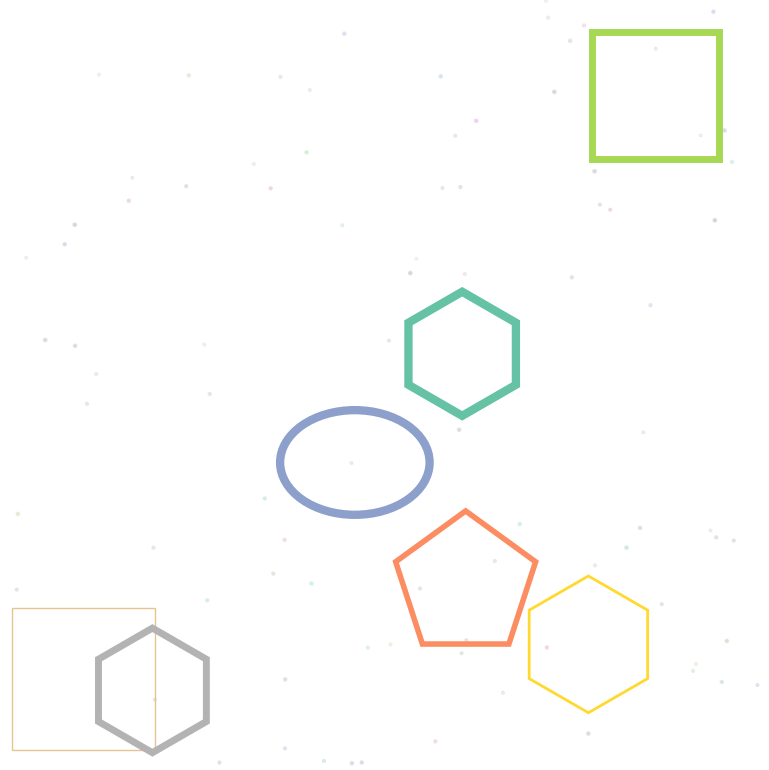[{"shape": "hexagon", "thickness": 3, "radius": 0.4, "center": [0.6, 0.541]}, {"shape": "pentagon", "thickness": 2, "radius": 0.48, "center": [0.605, 0.241]}, {"shape": "oval", "thickness": 3, "radius": 0.49, "center": [0.461, 0.399]}, {"shape": "square", "thickness": 2.5, "radius": 0.41, "center": [0.851, 0.876]}, {"shape": "hexagon", "thickness": 1, "radius": 0.44, "center": [0.764, 0.163]}, {"shape": "square", "thickness": 0.5, "radius": 0.46, "center": [0.108, 0.118]}, {"shape": "hexagon", "thickness": 2.5, "radius": 0.4, "center": [0.198, 0.103]}]